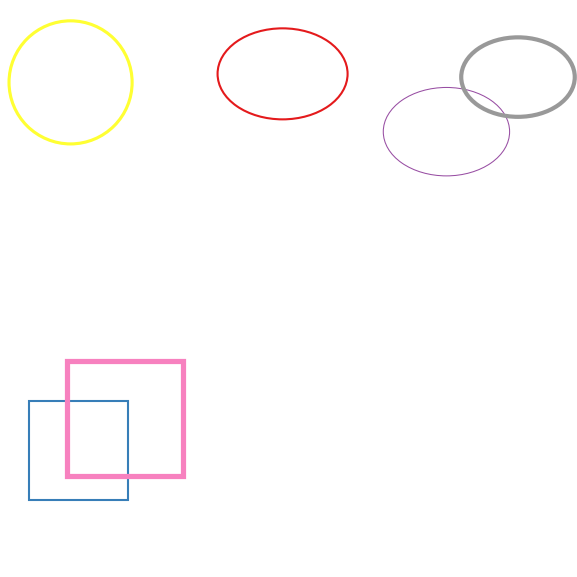[{"shape": "oval", "thickness": 1, "radius": 0.56, "center": [0.489, 0.871]}, {"shape": "square", "thickness": 1, "radius": 0.43, "center": [0.136, 0.219]}, {"shape": "oval", "thickness": 0.5, "radius": 0.55, "center": [0.773, 0.771]}, {"shape": "circle", "thickness": 1.5, "radius": 0.53, "center": [0.122, 0.856]}, {"shape": "square", "thickness": 2.5, "radius": 0.5, "center": [0.216, 0.274]}, {"shape": "oval", "thickness": 2, "radius": 0.49, "center": [0.897, 0.866]}]